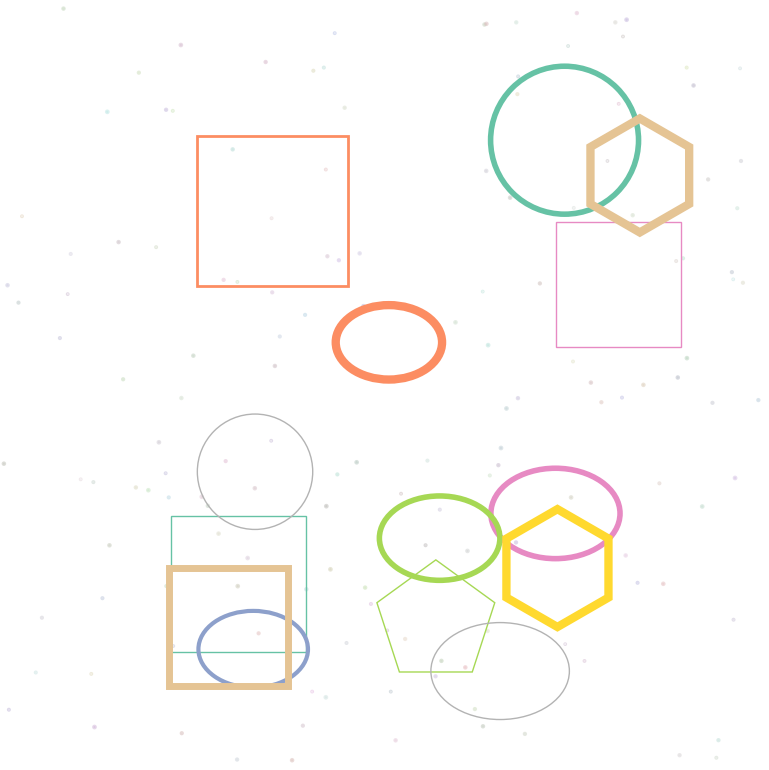[{"shape": "square", "thickness": 0.5, "radius": 0.44, "center": [0.309, 0.242]}, {"shape": "circle", "thickness": 2, "radius": 0.48, "center": [0.733, 0.818]}, {"shape": "square", "thickness": 1, "radius": 0.49, "center": [0.354, 0.726]}, {"shape": "oval", "thickness": 3, "radius": 0.35, "center": [0.505, 0.555]}, {"shape": "oval", "thickness": 1.5, "radius": 0.36, "center": [0.329, 0.157]}, {"shape": "square", "thickness": 0.5, "radius": 0.41, "center": [0.803, 0.631]}, {"shape": "oval", "thickness": 2, "radius": 0.42, "center": [0.721, 0.333]}, {"shape": "oval", "thickness": 2, "radius": 0.39, "center": [0.571, 0.301]}, {"shape": "pentagon", "thickness": 0.5, "radius": 0.4, "center": [0.566, 0.192]}, {"shape": "hexagon", "thickness": 3, "radius": 0.38, "center": [0.724, 0.262]}, {"shape": "square", "thickness": 2.5, "radius": 0.39, "center": [0.296, 0.185]}, {"shape": "hexagon", "thickness": 3, "radius": 0.37, "center": [0.831, 0.772]}, {"shape": "circle", "thickness": 0.5, "radius": 0.37, "center": [0.331, 0.387]}, {"shape": "oval", "thickness": 0.5, "radius": 0.45, "center": [0.65, 0.128]}]